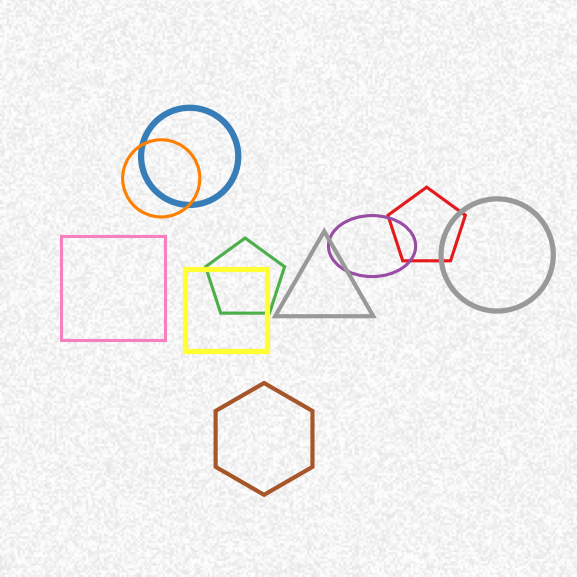[{"shape": "pentagon", "thickness": 1.5, "radius": 0.35, "center": [0.739, 0.605]}, {"shape": "circle", "thickness": 3, "radius": 0.42, "center": [0.328, 0.728]}, {"shape": "pentagon", "thickness": 1.5, "radius": 0.36, "center": [0.424, 0.515]}, {"shape": "oval", "thickness": 1.5, "radius": 0.38, "center": [0.644, 0.573]}, {"shape": "circle", "thickness": 1.5, "radius": 0.33, "center": [0.279, 0.69]}, {"shape": "square", "thickness": 2.5, "radius": 0.35, "center": [0.391, 0.462]}, {"shape": "hexagon", "thickness": 2, "radius": 0.48, "center": [0.457, 0.239]}, {"shape": "square", "thickness": 1.5, "radius": 0.45, "center": [0.195, 0.5]}, {"shape": "circle", "thickness": 2.5, "radius": 0.49, "center": [0.861, 0.558]}, {"shape": "triangle", "thickness": 2, "radius": 0.49, "center": [0.561, 0.501]}]